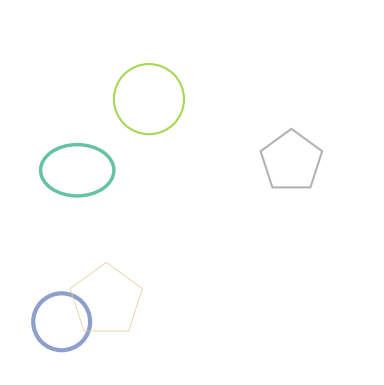[{"shape": "oval", "thickness": 2.5, "radius": 0.48, "center": [0.201, 0.558]}, {"shape": "circle", "thickness": 3, "radius": 0.37, "center": [0.16, 0.164]}, {"shape": "circle", "thickness": 1.5, "radius": 0.46, "center": [0.387, 0.743]}, {"shape": "pentagon", "thickness": 0.5, "radius": 0.49, "center": [0.276, 0.22]}, {"shape": "pentagon", "thickness": 1.5, "radius": 0.42, "center": [0.757, 0.581]}]